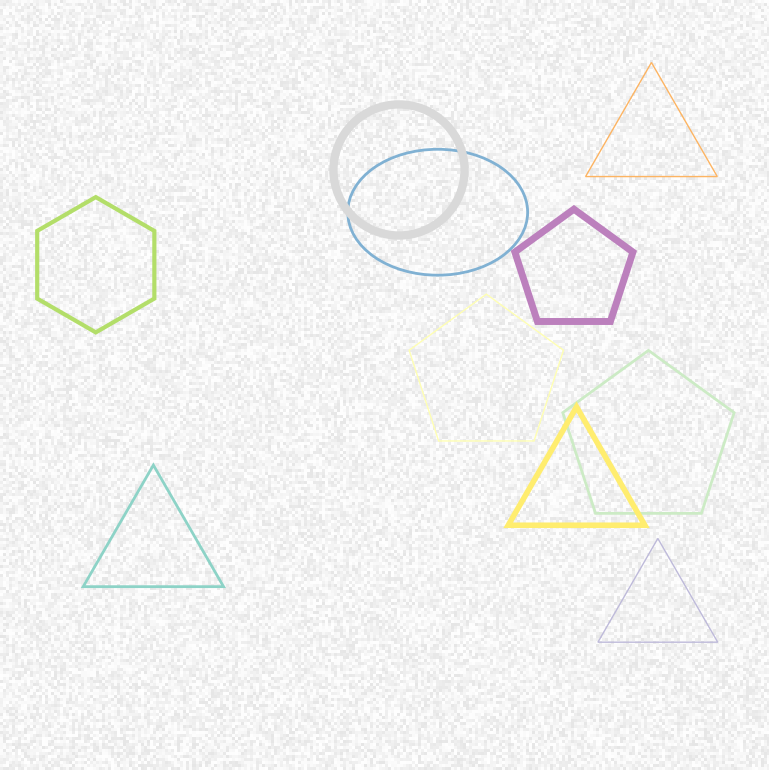[{"shape": "triangle", "thickness": 1, "radius": 0.53, "center": [0.199, 0.291]}, {"shape": "pentagon", "thickness": 0.5, "radius": 0.53, "center": [0.632, 0.513]}, {"shape": "triangle", "thickness": 0.5, "radius": 0.45, "center": [0.854, 0.211]}, {"shape": "oval", "thickness": 1, "radius": 0.58, "center": [0.568, 0.724]}, {"shape": "triangle", "thickness": 0.5, "radius": 0.49, "center": [0.846, 0.82]}, {"shape": "hexagon", "thickness": 1.5, "radius": 0.44, "center": [0.124, 0.656]}, {"shape": "circle", "thickness": 3, "radius": 0.43, "center": [0.518, 0.779]}, {"shape": "pentagon", "thickness": 2.5, "radius": 0.4, "center": [0.745, 0.648]}, {"shape": "pentagon", "thickness": 1, "radius": 0.58, "center": [0.842, 0.428]}, {"shape": "triangle", "thickness": 2, "radius": 0.51, "center": [0.749, 0.369]}]